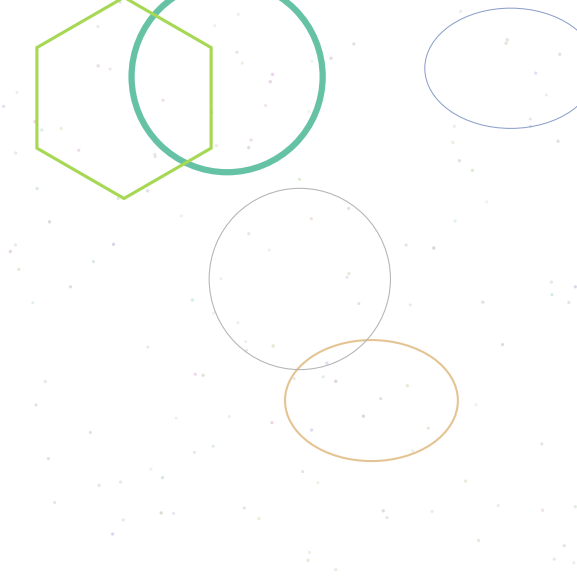[{"shape": "circle", "thickness": 3, "radius": 0.83, "center": [0.393, 0.866]}, {"shape": "oval", "thickness": 0.5, "radius": 0.74, "center": [0.884, 0.881]}, {"shape": "hexagon", "thickness": 1.5, "radius": 0.87, "center": [0.215, 0.83]}, {"shape": "oval", "thickness": 1, "radius": 0.75, "center": [0.643, 0.306]}, {"shape": "circle", "thickness": 0.5, "radius": 0.78, "center": [0.519, 0.516]}]